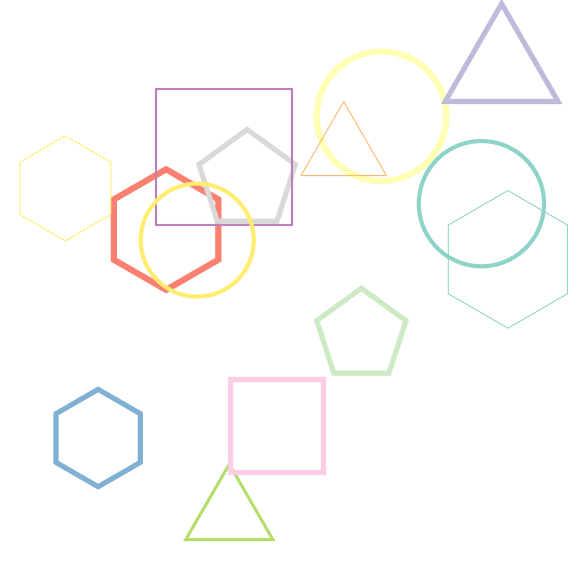[{"shape": "circle", "thickness": 2, "radius": 0.54, "center": [0.834, 0.646]}, {"shape": "hexagon", "thickness": 0.5, "radius": 0.6, "center": [0.879, 0.55]}, {"shape": "circle", "thickness": 3, "radius": 0.56, "center": [0.661, 0.798]}, {"shape": "triangle", "thickness": 2.5, "radius": 0.56, "center": [0.869, 0.88]}, {"shape": "hexagon", "thickness": 3, "radius": 0.52, "center": [0.288, 0.602]}, {"shape": "hexagon", "thickness": 2.5, "radius": 0.42, "center": [0.17, 0.241]}, {"shape": "triangle", "thickness": 0.5, "radius": 0.43, "center": [0.595, 0.738]}, {"shape": "triangle", "thickness": 1.5, "radius": 0.44, "center": [0.397, 0.108]}, {"shape": "square", "thickness": 2.5, "radius": 0.4, "center": [0.479, 0.263]}, {"shape": "pentagon", "thickness": 2.5, "radius": 0.44, "center": [0.428, 0.687]}, {"shape": "square", "thickness": 1, "radius": 0.59, "center": [0.388, 0.727]}, {"shape": "pentagon", "thickness": 2.5, "radius": 0.41, "center": [0.626, 0.419]}, {"shape": "circle", "thickness": 2, "radius": 0.49, "center": [0.342, 0.583]}, {"shape": "hexagon", "thickness": 0.5, "radius": 0.45, "center": [0.113, 0.673]}]